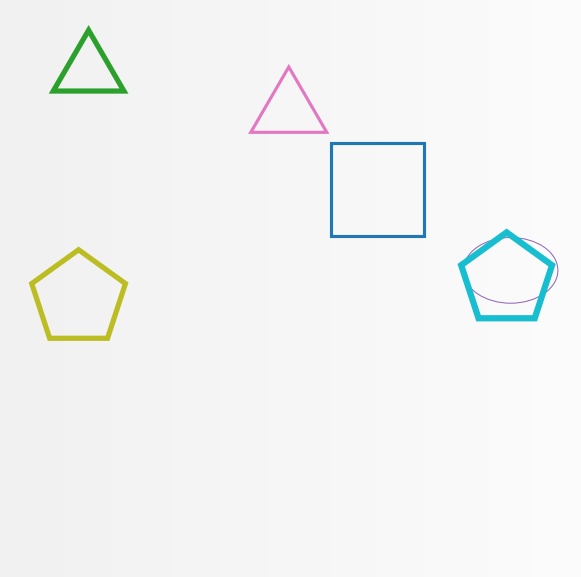[{"shape": "square", "thickness": 1.5, "radius": 0.4, "center": [0.649, 0.671]}, {"shape": "triangle", "thickness": 2.5, "radius": 0.35, "center": [0.152, 0.877]}, {"shape": "oval", "thickness": 0.5, "radius": 0.41, "center": [0.879, 0.531]}, {"shape": "triangle", "thickness": 1.5, "radius": 0.38, "center": [0.497, 0.808]}, {"shape": "pentagon", "thickness": 2.5, "radius": 0.42, "center": [0.135, 0.482]}, {"shape": "pentagon", "thickness": 3, "radius": 0.41, "center": [0.872, 0.515]}]